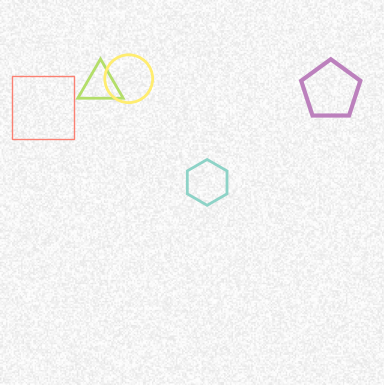[{"shape": "hexagon", "thickness": 2, "radius": 0.3, "center": [0.538, 0.526]}, {"shape": "square", "thickness": 1, "radius": 0.41, "center": [0.111, 0.721]}, {"shape": "triangle", "thickness": 2, "radius": 0.34, "center": [0.261, 0.779]}, {"shape": "pentagon", "thickness": 3, "radius": 0.4, "center": [0.859, 0.765]}, {"shape": "circle", "thickness": 2, "radius": 0.31, "center": [0.334, 0.796]}]